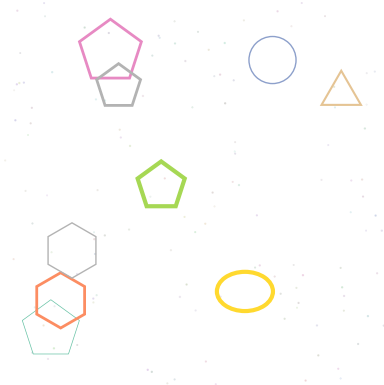[{"shape": "pentagon", "thickness": 0.5, "radius": 0.39, "center": [0.132, 0.144]}, {"shape": "hexagon", "thickness": 2, "radius": 0.36, "center": [0.158, 0.22]}, {"shape": "circle", "thickness": 1, "radius": 0.31, "center": [0.708, 0.844]}, {"shape": "pentagon", "thickness": 2, "radius": 0.42, "center": [0.287, 0.866]}, {"shape": "pentagon", "thickness": 3, "radius": 0.32, "center": [0.419, 0.516]}, {"shape": "oval", "thickness": 3, "radius": 0.36, "center": [0.636, 0.243]}, {"shape": "triangle", "thickness": 1.5, "radius": 0.3, "center": [0.886, 0.757]}, {"shape": "hexagon", "thickness": 1, "radius": 0.36, "center": [0.187, 0.349]}, {"shape": "pentagon", "thickness": 2, "radius": 0.3, "center": [0.308, 0.775]}]